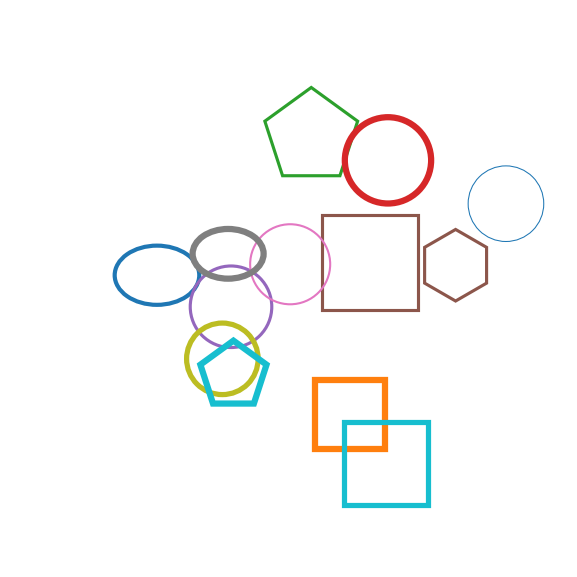[{"shape": "oval", "thickness": 2, "radius": 0.37, "center": [0.272, 0.523]}, {"shape": "circle", "thickness": 0.5, "radius": 0.33, "center": [0.876, 0.646]}, {"shape": "square", "thickness": 3, "radius": 0.3, "center": [0.606, 0.281]}, {"shape": "pentagon", "thickness": 1.5, "radius": 0.42, "center": [0.539, 0.763]}, {"shape": "circle", "thickness": 3, "radius": 0.37, "center": [0.672, 0.721]}, {"shape": "circle", "thickness": 1.5, "radius": 0.35, "center": [0.4, 0.468]}, {"shape": "square", "thickness": 1.5, "radius": 0.41, "center": [0.641, 0.544]}, {"shape": "hexagon", "thickness": 1.5, "radius": 0.31, "center": [0.789, 0.54]}, {"shape": "circle", "thickness": 1, "radius": 0.35, "center": [0.502, 0.542]}, {"shape": "oval", "thickness": 3, "radius": 0.31, "center": [0.395, 0.56]}, {"shape": "circle", "thickness": 2.5, "radius": 0.31, "center": [0.385, 0.378]}, {"shape": "pentagon", "thickness": 3, "radius": 0.3, "center": [0.404, 0.349]}, {"shape": "square", "thickness": 2.5, "radius": 0.36, "center": [0.669, 0.196]}]